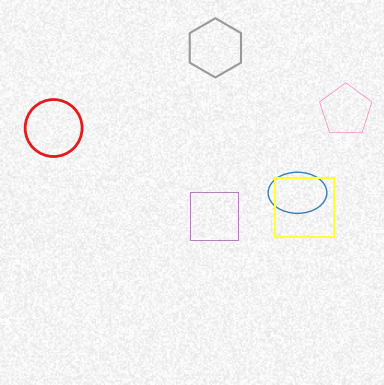[{"shape": "circle", "thickness": 2, "radius": 0.37, "center": [0.139, 0.667]}, {"shape": "oval", "thickness": 1, "radius": 0.38, "center": [0.773, 0.499]}, {"shape": "square", "thickness": 0.5, "radius": 0.31, "center": [0.555, 0.439]}, {"shape": "square", "thickness": 1.5, "radius": 0.38, "center": [0.791, 0.461]}, {"shape": "pentagon", "thickness": 0.5, "radius": 0.36, "center": [0.898, 0.713]}, {"shape": "hexagon", "thickness": 1.5, "radius": 0.38, "center": [0.559, 0.876]}]